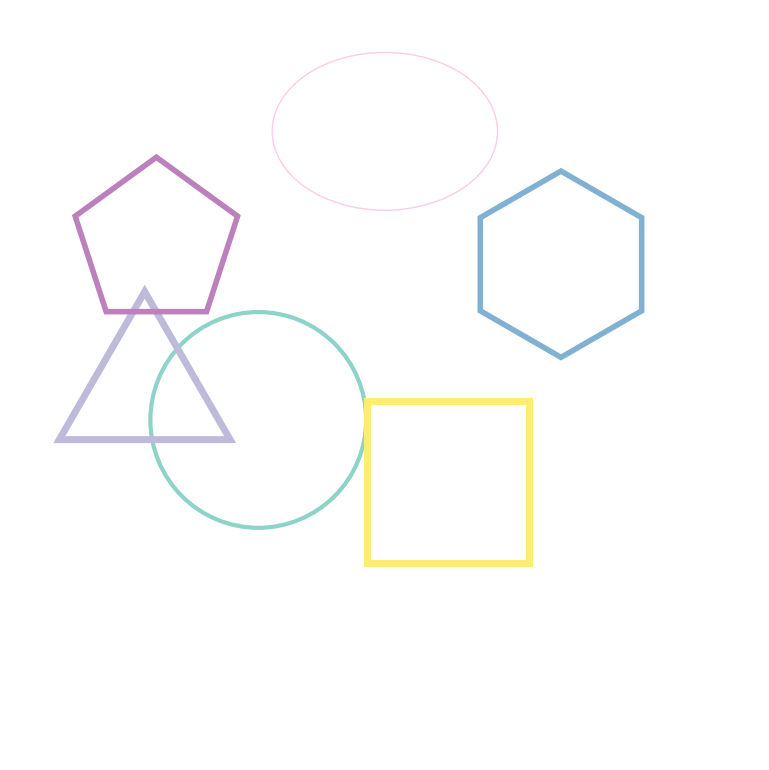[{"shape": "circle", "thickness": 1.5, "radius": 0.7, "center": [0.335, 0.455]}, {"shape": "triangle", "thickness": 2.5, "radius": 0.64, "center": [0.188, 0.493]}, {"shape": "hexagon", "thickness": 2, "radius": 0.6, "center": [0.729, 0.657]}, {"shape": "oval", "thickness": 0.5, "radius": 0.73, "center": [0.5, 0.829]}, {"shape": "pentagon", "thickness": 2, "radius": 0.55, "center": [0.203, 0.685]}, {"shape": "square", "thickness": 2.5, "radius": 0.53, "center": [0.582, 0.374]}]